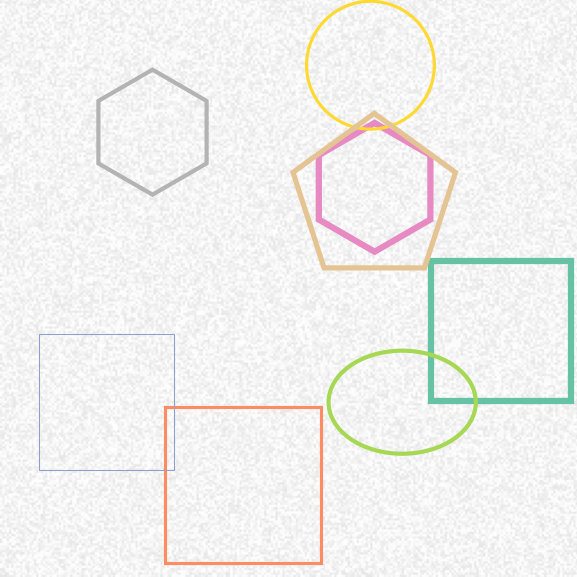[{"shape": "square", "thickness": 3, "radius": 0.61, "center": [0.867, 0.425]}, {"shape": "square", "thickness": 1.5, "radius": 0.68, "center": [0.42, 0.159]}, {"shape": "square", "thickness": 0.5, "radius": 0.59, "center": [0.185, 0.303]}, {"shape": "hexagon", "thickness": 3, "radius": 0.56, "center": [0.649, 0.675]}, {"shape": "oval", "thickness": 2, "radius": 0.64, "center": [0.696, 0.303]}, {"shape": "circle", "thickness": 1.5, "radius": 0.55, "center": [0.641, 0.886]}, {"shape": "pentagon", "thickness": 2.5, "radius": 0.74, "center": [0.648, 0.655]}, {"shape": "hexagon", "thickness": 2, "radius": 0.54, "center": [0.264, 0.77]}]